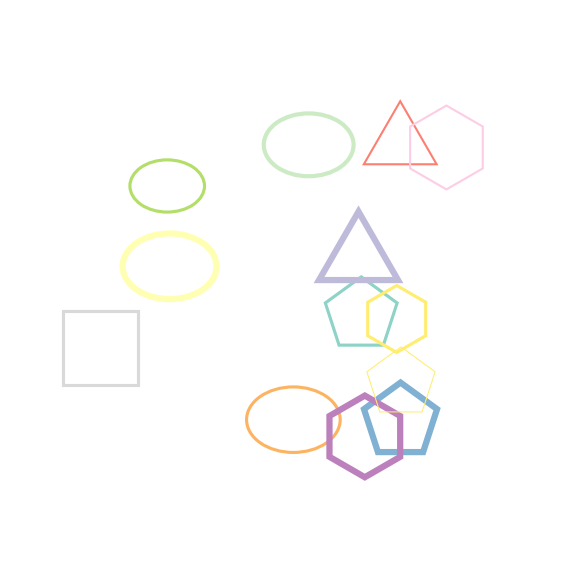[{"shape": "pentagon", "thickness": 1.5, "radius": 0.33, "center": [0.626, 0.454]}, {"shape": "oval", "thickness": 3, "radius": 0.41, "center": [0.294, 0.538]}, {"shape": "triangle", "thickness": 3, "radius": 0.39, "center": [0.621, 0.554]}, {"shape": "triangle", "thickness": 1, "radius": 0.36, "center": [0.693, 0.751]}, {"shape": "pentagon", "thickness": 3, "radius": 0.33, "center": [0.694, 0.27]}, {"shape": "oval", "thickness": 1.5, "radius": 0.41, "center": [0.508, 0.272]}, {"shape": "oval", "thickness": 1.5, "radius": 0.32, "center": [0.29, 0.677]}, {"shape": "hexagon", "thickness": 1, "radius": 0.36, "center": [0.773, 0.744]}, {"shape": "square", "thickness": 1.5, "radius": 0.32, "center": [0.174, 0.396]}, {"shape": "hexagon", "thickness": 3, "radius": 0.35, "center": [0.632, 0.243]}, {"shape": "oval", "thickness": 2, "radius": 0.39, "center": [0.535, 0.748]}, {"shape": "hexagon", "thickness": 1.5, "radius": 0.29, "center": [0.687, 0.447]}, {"shape": "pentagon", "thickness": 0.5, "radius": 0.31, "center": [0.694, 0.336]}]